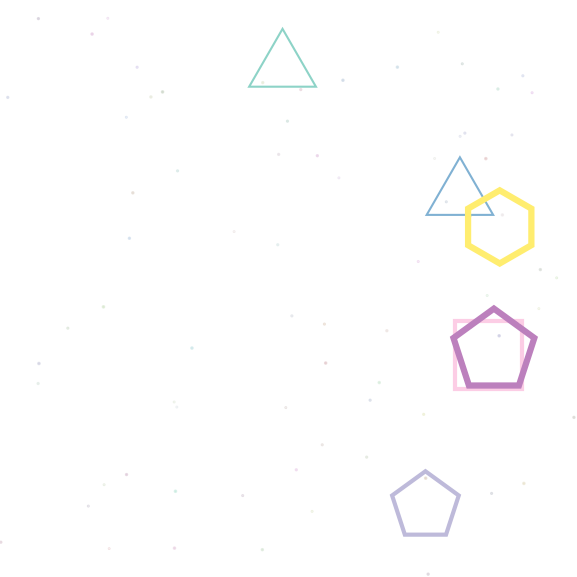[{"shape": "triangle", "thickness": 1, "radius": 0.33, "center": [0.489, 0.882]}, {"shape": "pentagon", "thickness": 2, "radius": 0.3, "center": [0.737, 0.122]}, {"shape": "triangle", "thickness": 1, "radius": 0.33, "center": [0.796, 0.66]}, {"shape": "square", "thickness": 2, "radius": 0.29, "center": [0.847, 0.384]}, {"shape": "pentagon", "thickness": 3, "radius": 0.37, "center": [0.855, 0.391]}, {"shape": "hexagon", "thickness": 3, "radius": 0.32, "center": [0.865, 0.606]}]